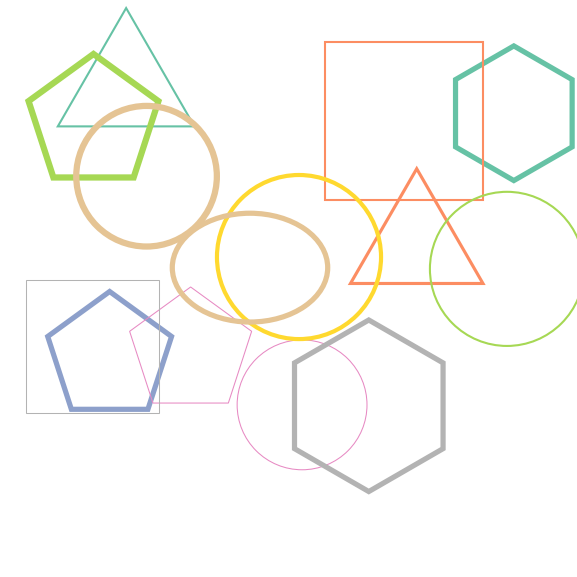[{"shape": "triangle", "thickness": 1, "radius": 0.68, "center": [0.218, 0.849]}, {"shape": "hexagon", "thickness": 2.5, "radius": 0.58, "center": [0.89, 0.803]}, {"shape": "triangle", "thickness": 1.5, "radius": 0.66, "center": [0.722, 0.574]}, {"shape": "square", "thickness": 1, "radius": 0.68, "center": [0.699, 0.79]}, {"shape": "pentagon", "thickness": 2.5, "radius": 0.56, "center": [0.19, 0.382]}, {"shape": "pentagon", "thickness": 0.5, "radius": 0.56, "center": [0.33, 0.391]}, {"shape": "circle", "thickness": 0.5, "radius": 0.56, "center": [0.523, 0.298]}, {"shape": "circle", "thickness": 1, "radius": 0.67, "center": [0.878, 0.534]}, {"shape": "pentagon", "thickness": 3, "radius": 0.59, "center": [0.162, 0.787]}, {"shape": "circle", "thickness": 2, "radius": 0.71, "center": [0.518, 0.554]}, {"shape": "circle", "thickness": 3, "radius": 0.61, "center": [0.254, 0.694]}, {"shape": "oval", "thickness": 2.5, "radius": 0.67, "center": [0.433, 0.536]}, {"shape": "square", "thickness": 0.5, "radius": 0.58, "center": [0.16, 0.4]}, {"shape": "hexagon", "thickness": 2.5, "radius": 0.74, "center": [0.639, 0.296]}]